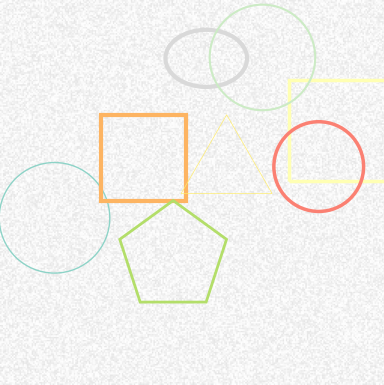[{"shape": "circle", "thickness": 1, "radius": 0.72, "center": [0.142, 0.434]}, {"shape": "square", "thickness": 2.5, "radius": 0.65, "center": [0.882, 0.662]}, {"shape": "circle", "thickness": 2.5, "radius": 0.58, "center": [0.828, 0.567]}, {"shape": "square", "thickness": 3, "radius": 0.55, "center": [0.373, 0.59]}, {"shape": "pentagon", "thickness": 2, "radius": 0.73, "center": [0.45, 0.333]}, {"shape": "oval", "thickness": 3, "radius": 0.53, "center": [0.536, 0.848]}, {"shape": "circle", "thickness": 1.5, "radius": 0.69, "center": [0.682, 0.851]}, {"shape": "triangle", "thickness": 0.5, "radius": 0.68, "center": [0.589, 0.566]}]